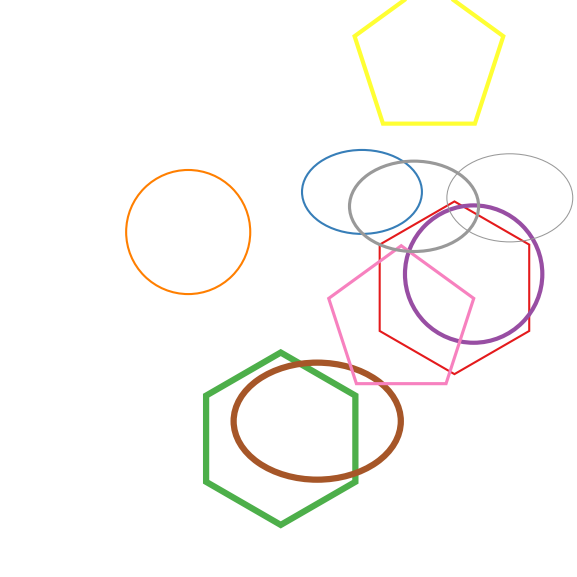[{"shape": "hexagon", "thickness": 1, "radius": 0.75, "center": [0.787, 0.501]}, {"shape": "oval", "thickness": 1, "radius": 0.52, "center": [0.627, 0.667]}, {"shape": "hexagon", "thickness": 3, "radius": 0.75, "center": [0.486, 0.239]}, {"shape": "circle", "thickness": 2, "radius": 0.59, "center": [0.82, 0.525]}, {"shape": "circle", "thickness": 1, "radius": 0.54, "center": [0.326, 0.597]}, {"shape": "pentagon", "thickness": 2, "radius": 0.68, "center": [0.743, 0.895]}, {"shape": "oval", "thickness": 3, "radius": 0.72, "center": [0.549, 0.27]}, {"shape": "pentagon", "thickness": 1.5, "radius": 0.66, "center": [0.695, 0.442]}, {"shape": "oval", "thickness": 1.5, "radius": 0.56, "center": [0.717, 0.642]}, {"shape": "oval", "thickness": 0.5, "radius": 0.54, "center": [0.883, 0.657]}]